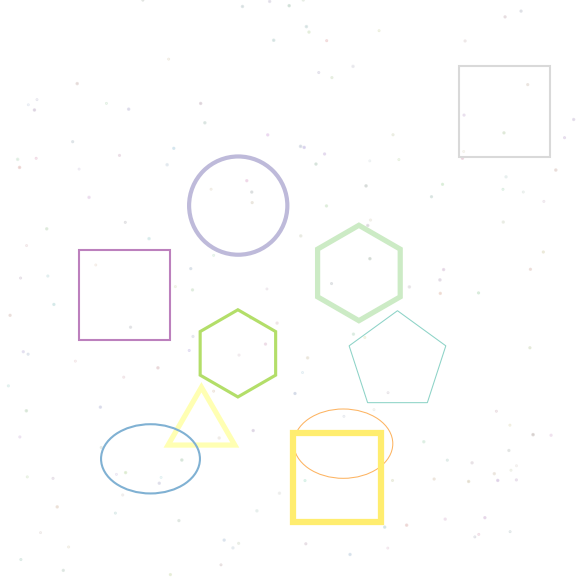[{"shape": "pentagon", "thickness": 0.5, "radius": 0.44, "center": [0.688, 0.373]}, {"shape": "triangle", "thickness": 2.5, "radius": 0.33, "center": [0.349, 0.262]}, {"shape": "circle", "thickness": 2, "radius": 0.43, "center": [0.413, 0.643]}, {"shape": "oval", "thickness": 1, "radius": 0.43, "center": [0.261, 0.205]}, {"shape": "oval", "thickness": 0.5, "radius": 0.43, "center": [0.594, 0.231]}, {"shape": "hexagon", "thickness": 1.5, "radius": 0.38, "center": [0.412, 0.387]}, {"shape": "square", "thickness": 1, "radius": 0.4, "center": [0.874, 0.806]}, {"shape": "square", "thickness": 1, "radius": 0.39, "center": [0.215, 0.488]}, {"shape": "hexagon", "thickness": 2.5, "radius": 0.41, "center": [0.621, 0.526]}, {"shape": "square", "thickness": 3, "radius": 0.38, "center": [0.584, 0.173]}]